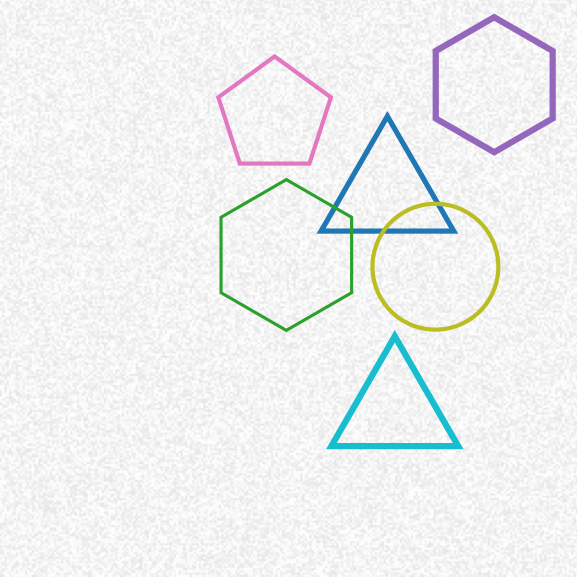[{"shape": "triangle", "thickness": 2.5, "radius": 0.66, "center": [0.671, 0.665]}, {"shape": "hexagon", "thickness": 1.5, "radius": 0.65, "center": [0.496, 0.558]}, {"shape": "hexagon", "thickness": 3, "radius": 0.58, "center": [0.856, 0.852]}, {"shape": "pentagon", "thickness": 2, "radius": 0.51, "center": [0.476, 0.799]}, {"shape": "circle", "thickness": 2, "radius": 0.54, "center": [0.754, 0.537]}, {"shape": "triangle", "thickness": 3, "radius": 0.63, "center": [0.684, 0.29]}]